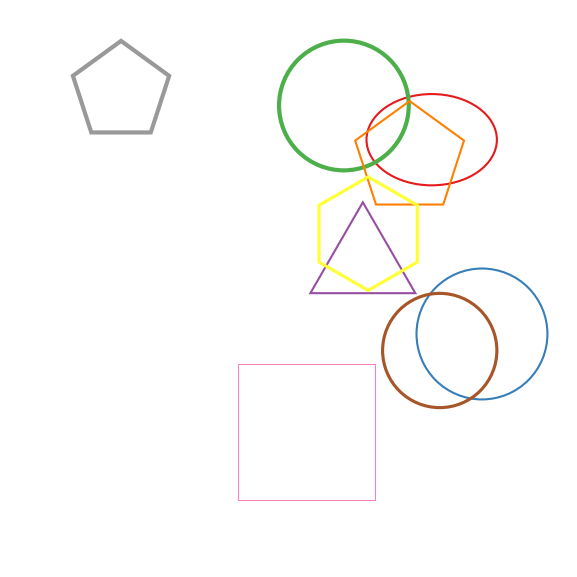[{"shape": "oval", "thickness": 1, "radius": 0.56, "center": [0.748, 0.757]}, {"shape": "circle", "thickness": 1, "radius": 0.57, "center": [0.835, 0.421]}, {"shape": "circle", "thickness": 2, "radius": 0.56, "center": [0.595, 0.816]}, {"shape": "triangle", "thickness": 1, "radius": 0.52, "center": [0.628, 0.544]}, {"shape": "pentagon", "thickness": 1, "radius": 0.5, "center": [0.709, 0.725]}, {"shape": "hexagon", "thickness": 1.5, "radius": 0.49, "center": [0.638, 0.595]}, {"shape": "circle", "thickness": 1.5, "radius": 0.49, "center": [0.761, 0.392]}, {"shape": "square", "thickness": 0.5, "radius": 0.59, "center": [0.531, 0.251]}, {"shape": "pentagon", "thickness": 2, "radius": 0.44, "center": [0.21, 0.841]}]